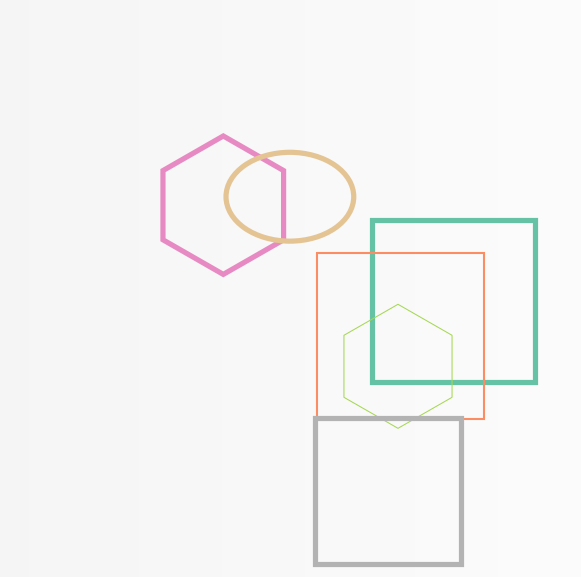[{"shape": "square", "thickness": 2.5, "radius": 0.7, "center": [0.78, 0.478]}, {"shape": "square", "thickness": 1, "radius": 0.72, "center": [0.688, 0.418]}, {"shape": "hexagon", "thickness": 2.5, "radius": 0.6, "center": [0.384, 0.644]}, {"shape": "hexagon", "thickness": 0.5, "radius": 0.54, "center": [0.685, 0.365]}, {"shape": "oval", "thickness": 2.5, "radius": 0.55, "center": [0.499, 0.658]}, {"shape": "square", "thickness": 2.5, "radius": 0.63, "center": [0.668, 0.149]}]